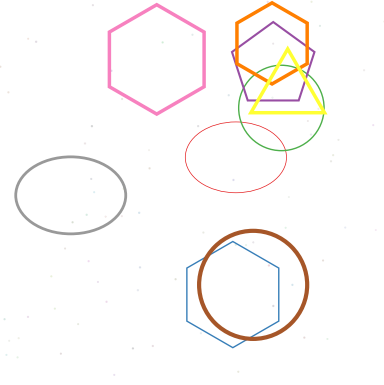[{"shape": "oval", "thickness": 0.5, "radius": 0.66, "center": [0.613, 0.591]}, {"shape": "hexagon", "thickness": 1, "radius": 0.69, "center": [0.605, 0.235]}, {"shape": "circle", "thickness": 1, "radius": 0.55, "center": [0.731, 0.72]}, {"shape": "pentagon", "thickness": 1.5, "radius": 0.56, "center": [0.71, 0.83]}, {"shape": "hexagon", "thickness": 2.5, "radius": 0.53, "center": [0.707, 0.887]}, {"shape": "triangle", "thickness": 2.5, "radius": 0.55, "center": [0.747, 0.762]}, {"shape": "circle", "thickness": 3, "radius": 0.7, "center": [0.658, 0.26]}, {"shape": "hexagon", "thickness": 2.5, "radius": 0.71, "center": [0.407, 0.846]}, {"shape": "oval", "thickness": 2, "radius": 0.71, "center": [0.184, 0.493]}]